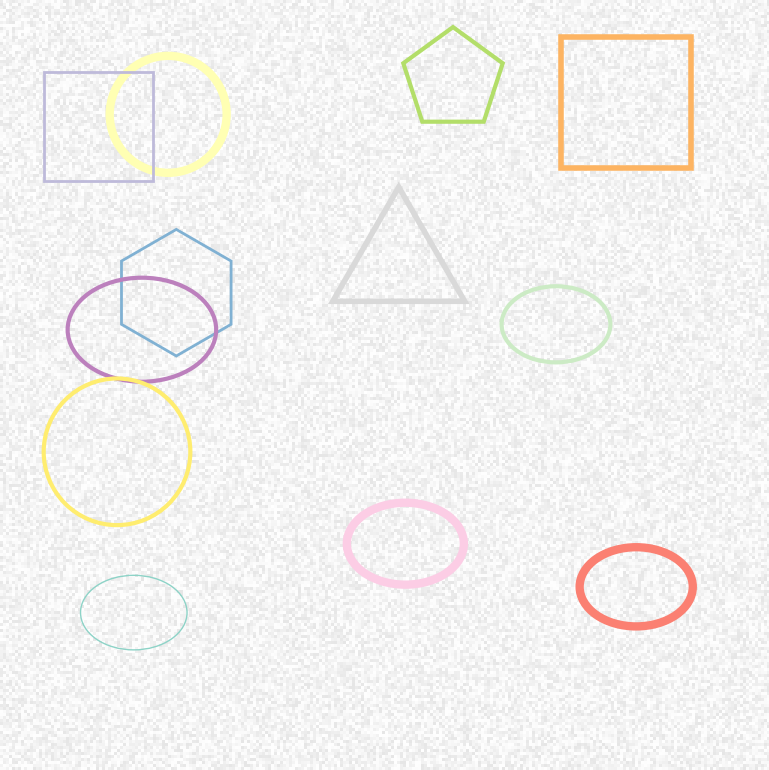[{"shape": "oval", "thickness": 0.5, "radius": 0.35, "center": [0.174, 0.204]}, {"shape": "circle", "thickness": 3, "radius": 0.38, "center": [0.218, 0.851]}, {"shape": "square", "thickness": 1, "radius": 0.35, "center": [0.128, 0.835]}, {"shape": "oval", "thickness": 3, "radius": 0.37, "center": [0.826, 0.238]}, {"shape": "hexagon", "thickness": 1, "radius": 0.41, "center": [0.229, 0.62]}, {"shape": "square", "thickness": 2, "radius": 0.42, "center": [0.813, 0.867]}, {"shape": "pentagon", "thickness": 1.5, "radius": 0.34, "center": [0.588, 0.897]}, {"shape": "oval", "thickness": 3, "radius": 0.38, "center": [0.526, 0.294]}, {"shape": "triangle", "thickness": 2, "radius": 0.49, "center": [0.518, 0.658]}, {"shape": "oval", "thickness": 1.5, "radius": 0.48, "center": [0.184, 0.572]}, {"shape": "oval", "thickness": 1.5, "radius": 0.35, "center": [0.722, 0.579]}, {"shape": "circle", "thickness": 1.5, "radius": 0.48, "center": [0.152, 0.413]}]